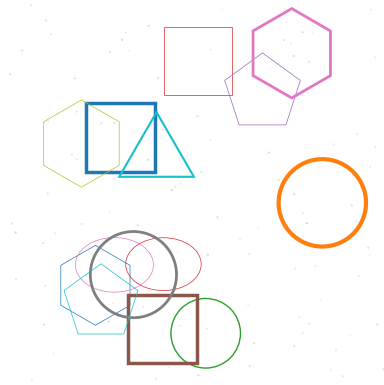[{"shape": "hexagon", "thickness": 0.5, "radius": 0.52, "center": [0.248, 0.259]}, {"shape": "square", "thickness": 2.5, "radius": 0.45, "center": [0.312, 0.643]}, {"shape": "circle", "thickness": 3, "radius": 0.57, "center": [0.837, 0.473]}, {"shape": "circle", "thickness": 1, "radius": 0.45, "center": [0.534, 0.134]}, {"shape": "oval", "thickness": 0.5, "radius": 0.49, "center": [0.425, 0.314]}, {"shape": "square", "thickness": 0.5, "radius": 0.44, "center": [0.514, 0.841]}, {"shape": "pentagon", "thickness": 0.5, "radius": 0.52, "center": [0.682, 0.759]}, {"shape": "square", "thickness": 2.5, "radius": 0.44, "center": [0.422, 0.146]}, {"shape": "hexagon", "thickness": 2, "radius": 0.58, "center": [0.758, 0.862]}, {"shape": "oval", "thickness": 0.5, "radius": 0.51, "center": [0.297, 0.312]}, {"shape": "circle", "thickness": 2, "radius": 0.56, "center": [0.347, 0.287]}, {"shape": "hexagon", "thickness": 0.5, "radius": 0.57, "center": [0.212, 0.627]}, {"shape": "triangle", "thickness": 1.5, "radius": 0.56, "center": [0.407, 0.597]}, {"shape": "pentagon", "thickness": 0.5, "radius": 0.5, "center": [0.262, 0.214]}]